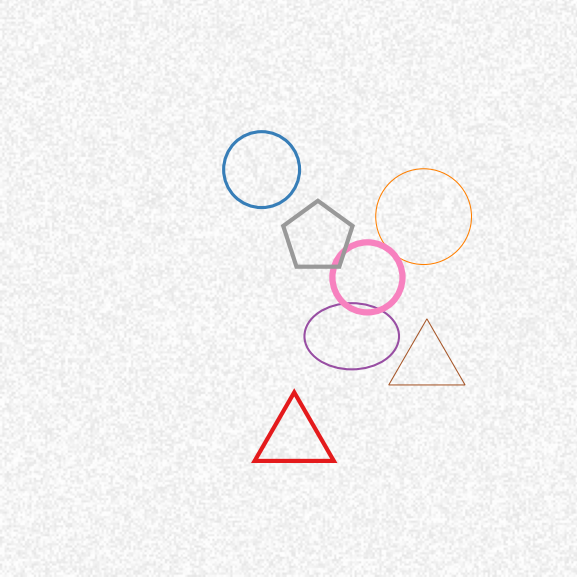[{"shape": "triangle", "thickness": 2, "radius": 0.4, "center": [0.509, 0.241]}, {"shape": "circle", "thickness": 1.5, "radius": 0.33, "center": [0.453, 0.705]}, {"shape": "oval", "thickness": 1, "radius": 0.41, "center": [0.609, 0.417]}, {"shape": "circle", "thickness": 0.5, "radius": 0.41, "center": [0.734, 0.624]}, {"shape": "triangle", "thickness": 0.5, "radius": 0.38, "center": [0.739, 0.371]}, {"shape": "circle", "thickness": 3, "radius": 0.3, "center": [0.636, 0.519]}, {"shape": "pentagon", "thickness": 2, "radius": 0.32, "center": [0.55, 0.588]}]